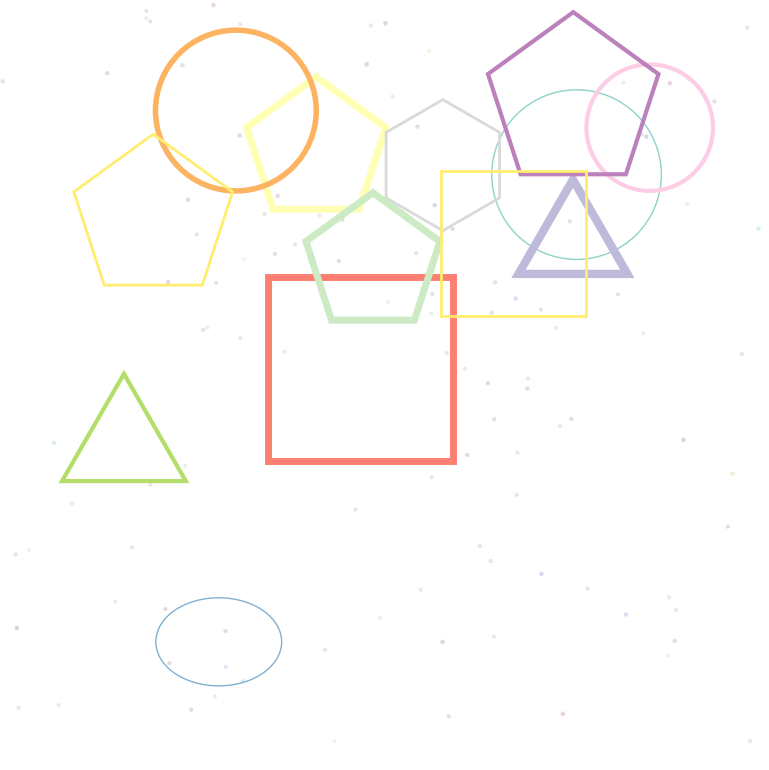[{"shape": "circle", "thickness": 0.5, "radius": 0.55, "center": [0.749, 0.773]}, {"shape": "pentagon", "thickness": 2.5, "radius": 0.47, "center": [0.411, 0.805]}, {"shape": "triangle", "thickness": 3, "radius": 0.41, "center": [0.744, 0.685]}, {"shape": "square", "thickness": 2.5, "radius": 0.6, "center": [0.468, 0.521]}, {"shape": "oval", "thickness": 0.5, "radius": 0.41, "center": [0.284, 0.166]}, {"shape": "circle", "thickness": 2, "radius": 0.52, "center": [0.306, 0.856]}, {"shape": "triangle", "thickness": 1.5, "radius": 0.46, "center": [0.161, 0.422]}, {"shape": "circle", "thickness": 1.5, "radius": 0.41, "center": [0.844, 0.834]}, {"shape": "hexagon", "thickness": 1, "radius": 0.43, "center": [0.575, 0.786]}, {"shape": "pentagon", "thickness": 1.5, "radius": 0.58, "center": [0.744, 0.868]}, {"shape": "pentagon", "thickness": 2.5, "radius": 0.46, "center": [0.484, 0.658]}, {"shape": "square", "thickness": 1, "radius": 0.47, "center": [0.667, 0.683]}, {"shape": "pentagon", "thickness": 1, "radius": 0.54, "center": [0.199, 0.717]}]